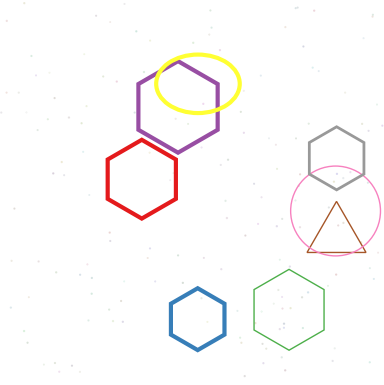[{"shape": "hexagon", "thickness": 3, "radius": 0.51, "center": [0.368, 0.535]}, {"shape": "hexagon", "thickness": 3, "radius": 0.4, "center": [0.514, 0.171]}, {"shape": "hexagon", "thickness": 1, "radius": 0.52, "center": [0.751, 0.195]}, {"shape": "hexagon", "thickness": 3, "radius": 0.59, "center": [0.462, 0.722]}, {"shape": "oval", "thickness": 3, "radius": 0.54, "center": [0.514, 0.782]}, {"shape": "triangle", "thickness": 1, "radius": 0.44, "center": [0.874, 0.388]}, {"shape": "circle", "thickness": 1, "radius": 0.58, "center": [0.872, 0.452]}, {"shape": "hexagon", "thickness": 2, "radius": 0.41, "center": [0.874, 0.589]}]